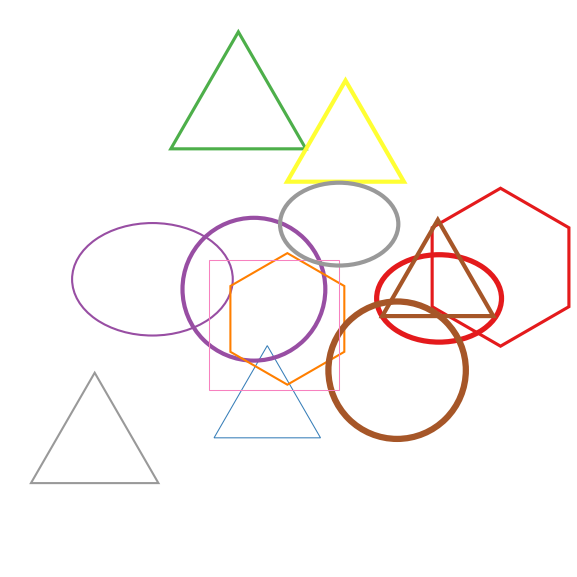[{"shape": "hexagon", "thickness": 1.5, "radius": 0.68, "center": [0.867, 0.536]}, {"shape": "oval", "thickness": 2.5, "radius": 0.54, "center": [0.76, 0.482]}, {"shape": "triangle", "thickness": 0.5, "radius": 0.53, "center": [0.463, 0.294]}, {"shape": "triangle", "thickness": 1.5, "radius": 0.68, "center": [0.413, 0.809]}, {"shape": "circle", "thickness": 2, "radius": 0.62, "center": [0.44, 0.498]}, {"shape": "oval", "thickness": 1, "radius": 0.7, "center": [0.264, 0.516]}, {"shape": "hexagon", "thickness": 1, "radius": 0.57, "center": [0.498, 0.447]}, {"shape": "triangle", "thickness": 2, "radius": 0.58, "center": [0.598, 0.743]}, {"shape": "circle", "thickness": 3, "radius": 0.59, "center": [0.688, 0.358]}, {"shape": "triangle", "thickness": 2, "radius": 0.56, "center": [0.758, 0.507]}, {"shape": "square", "thickness": 0.5, "radius": 0.56, "center": [0.474, 0.436]}, {"shape": "oval", "thickness": 2, "radius": 0.51, "center": [0.587, 0.611]}, {"shape": "triangle", "thickness": 1, "radius": 0.64, "center": [0.164, 0.226]}]